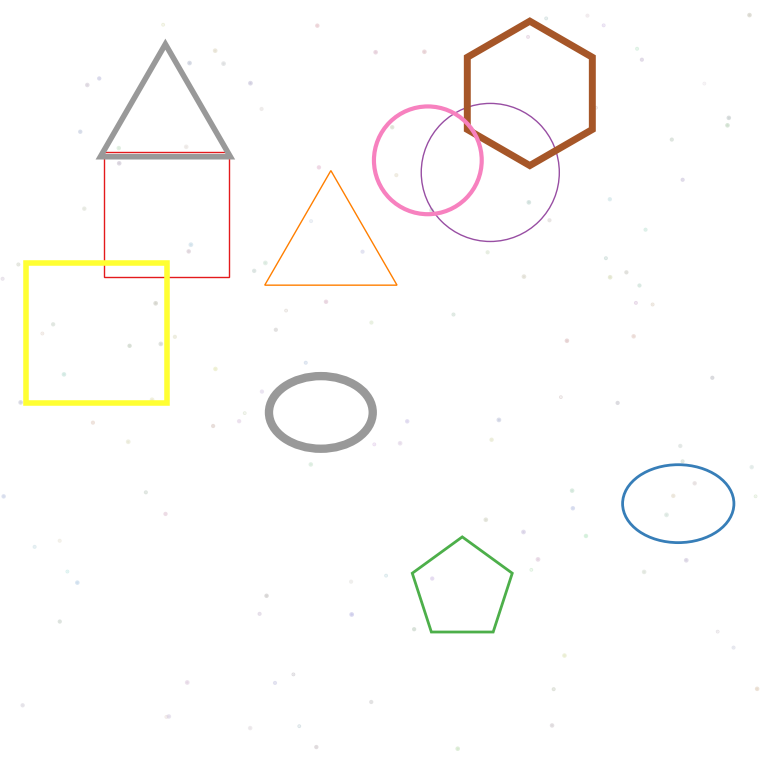[{"shape": "square", "thickness": 0.5, "radius": 0.41, "center": [0.216, 0.721]}, {"shape": "oval", "thickness": 1, "radius": 0.36, "center": [0.881, 0.346]}, {"shape": "pentagon", "thickness": 1, "radius": 0.34, "center": [0.6, 0.234]}, {"shape": "circle", "thickness": 0.5, "radius": 0.45, "center": [0.637, 0.776]}, {"shape": "triangle", "thickness": 0.5, "radius": 0.5, "center": [0.43, 0.679]}, {"shape": "square", "thickness": 2, "radius": 0.46, "center": [0.126, 0.567]}, {"shape": "hexagon", "thickness": 2.5, "radius": 0.47, "center": [0.688, 0.879]}, {"shape": "circle", "thickness": 1.5, "radius": 0.35, "center": [0.556, 0.792]}, {"shape": "triangle", "thickness": 2, "radius": 0.49, "center": [0.215, 0.845]}, {"shape": "oval", "thickness": 3, "radius": 0.34, "center": [0.417, 0.464]}]